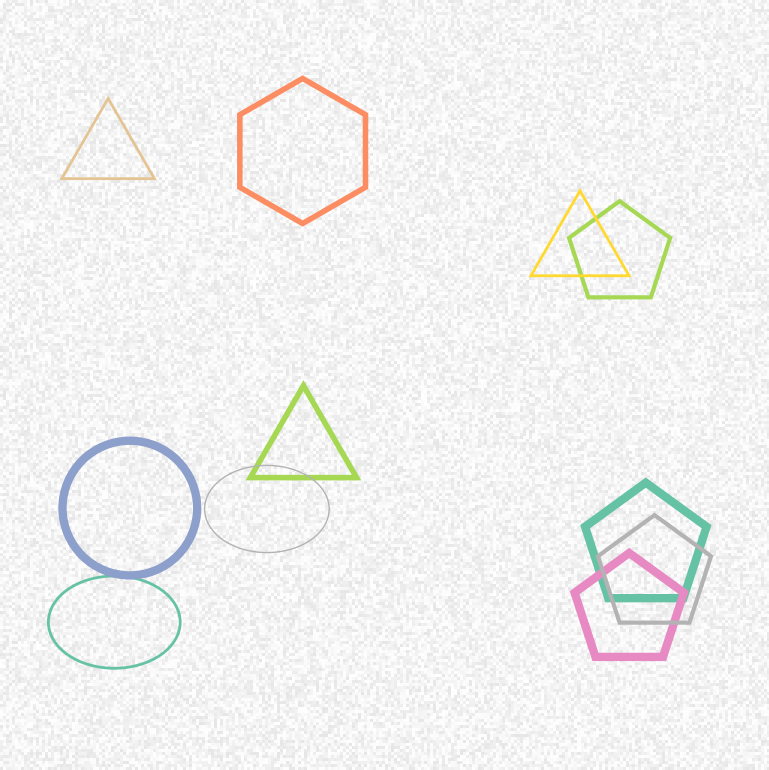[{"shape": "pentagon", "thickness": 3, "radius": 0.41, "center": [0.839, 0.29]}, {"shape": "oval", "thickness": 1, "radius": 0.43, "center": [0.148, 0.192]}, {"shape": "hexagon", "thickness": 2, "radius": 0.47, "center": [0.393, 0.804]}, {"shape": "circle", "thickness": 3, "radius": 0.44, "center": [0.169, 0.34]}, {"shape": "pentagon", "thickness": 3, "radius": 0.37, "center": [0.817, 0.207]}, {"shape": "triangle", "thickness": 2, "radius": 0.4, "center": [0.394, 0.42]}, {"shape": "pentagon", "thickness": 1.5, "radius": 0.35, "center": [0.805, 0.67]}, {"shape": "triangle", "thickness": 1, "radius": 0.37, "center": [0.753, 0.679]}, {"shape": "triangle", "thickness": 1, "radius": 0.35, "center": [0.14, 0.803]}, {"shape": "pentagon", "thickness": 1.5, "radius": 0.39, "center": [0.85, 0.254]}, {"shape": "oval", "thickness": 0.5, "radius": 0.4, "center": [0.347, 0.339]}]